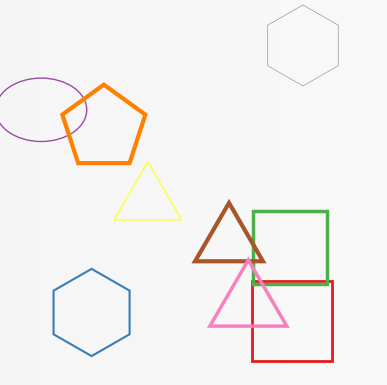[{"shape": "square", "thickness": 2, "radius": 0.52, "center": [0.753, 0.166]}, {"shape": "hexagon", "thickness": 1.5, "radius": 0.57, "center": [0.236, 0.188]}, {"shape": "square", "thickness": 2.5, "radius": 0.48, "center": [0.749, 0.357]}, {"shape": "oval", "thickness": 1, "radius": 0.59, "center": [0.106, 0.715]}, {"shape": "pentagon", "thickness": 3, "radius": 0.56, "center": [0.268, 0.667]}, {"shape": "triangle", "thickness": 1, "radius": 0.5, "center": [0.382, 0.479]}, {"shape": "triangle", "thickness": 3, "radius": 0.51, "center": [0.591, 0.372]}, {"shape": "triangle", "thickness": 2.5, "radius": 0.57, "center": [0.641, 0.21]}, {"shape": "hexagon", "thickness": 0.5, "radius": 0.53, "center": [0.782, 0.882]}]